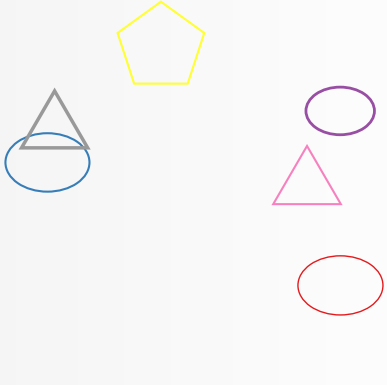[{"shape": "oval", "thickness": 1, "radius": 0.55, "center": [0.879, 0.259]}, {"shape": "oval", "thickness": 1.5, "radius": 0.54, "center": [0.122, 0.578]}, {"shape": "oval", "thickness": 2, "radius": 0.44, "center": [0.878, 0.712]}, {"shape": "pentagon", "thickness": 1.5, "radius": 0.59, "center": [0.415, 0.878]}, {"shape": "triangle", "thickness": 1.5, "radius": 0.5, "center": [0.792, 0.52]}, {"shape": "triangle", "thickness": 2.5, "radius": 0.49, "center": [0.141, 0.665]}]